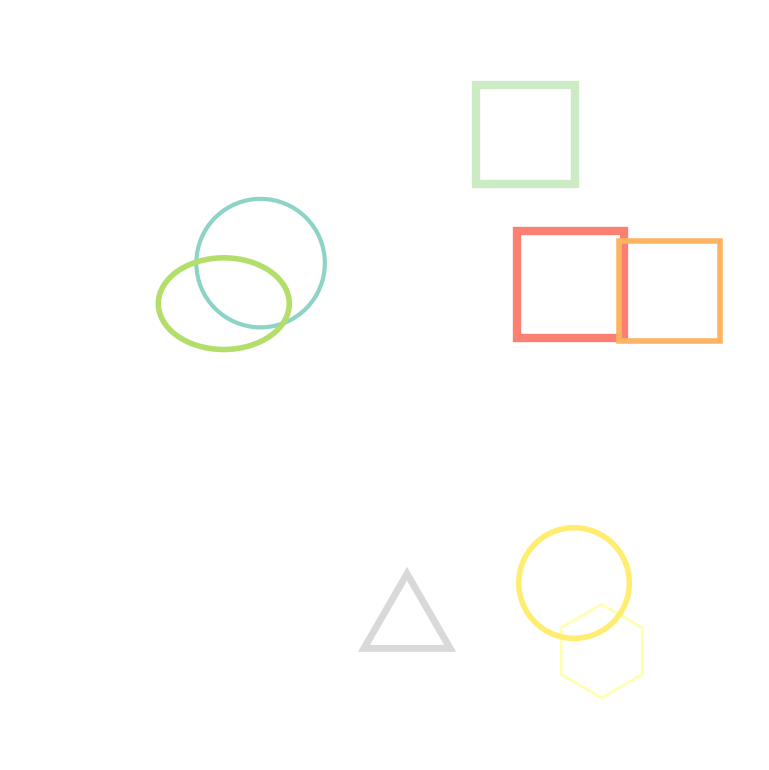[{"shape": "circle", "thickness": 1.5, "radius": 0.42, "center": [0.338, 0.658]}, {"shape": "hexagon", "thickness": 1, "radius": 0.3, "center": [0.781, 0.154]}, {"shape": "square", "thickness": 3, "radius": 0.35, "center": [0.74, 0.631]}, {"shape": "square", "thickness": 2, "radius": 0.32, "center": [0.87, 0.622]}, {"shape": "oval", "thickness": 2, "radius": 0.43, "center": [0.291, 0.606]}, {"shape": "triangle", "thickness": 2.5, "radius": 0.32, "center": [0.529, 0.19]}, {"shape": "square", "thickness": 3, "radius": 0.32, "center": [0.682, 0.825]}, {"shape": "circle", "thickness": 2, "radius": 0.36, "center": [0.746, 0.243]}]